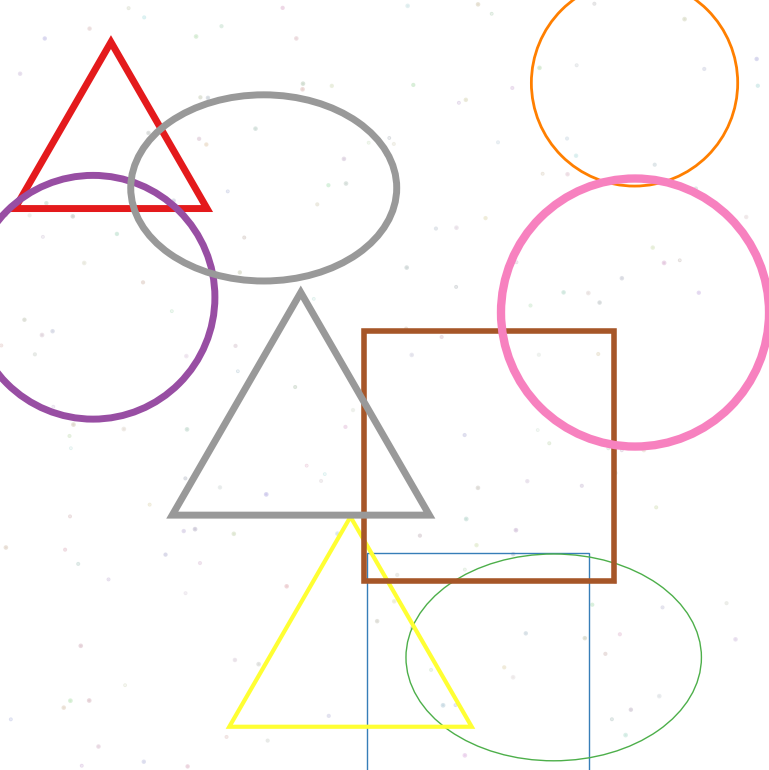[{"shape": "triangle", "thickness": 2.5, "radius": 0.72, "center": [0.144, 0.801]}, {"shape": "square", "thickness": 0.5, "radius": 0.72, "center": [0.621, 0.138]}, {"shape": "oval", "thickness": 0.5, "radius": 0.96, "center": [0.719, 0.146]}, {"shape": "circle", "thickness": 2.5, "radius": 0.79, "center": [0.121, 0.614]}, {"shape": "circle", "thickness": 1, "radius": 0.67, "center": [0.824, 0.892]}, {"shape": "triangle", "thickness": 1.5, "radius": 0.91, "center": [0.455, 0.147]}, {"shape": "square", "thickness": 2, "radius": 0.81, "center": [0.635, 0.407]}, {"shape": "circle", "thickness": 3, "radius": 0.87, "center": [0.825, 0.594]}, {"shape": "oval", "thickness": 2.5, "radius": 0.86, "center": [0.342, 0.756]}, {"shape": "triangle", "thickness": 2.5, "radius": 0.96, "center": [0.391, 0.427]}]